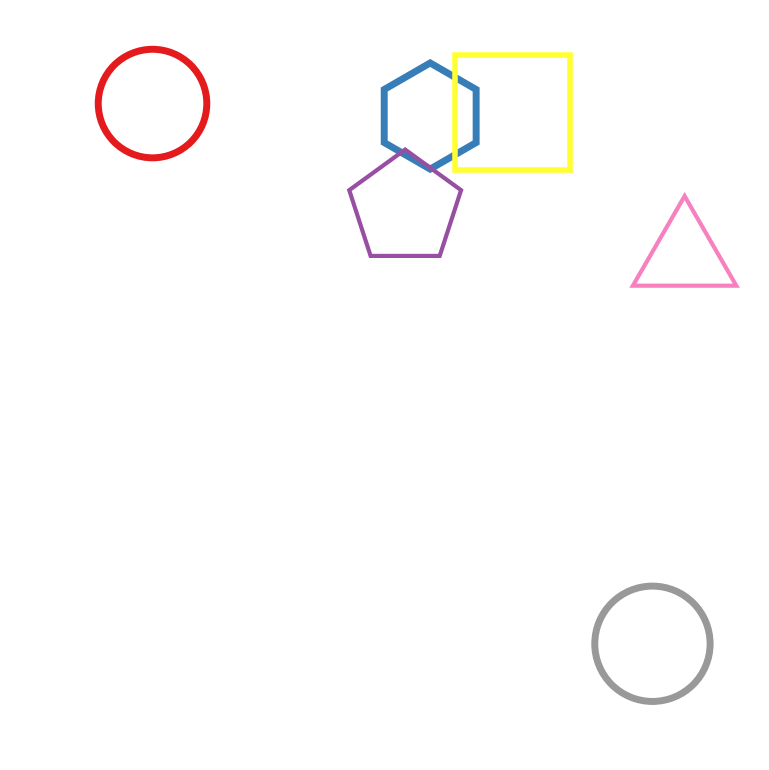[{"shape": "circle", "thickness": 2.5, "radius": 0.35, "center": [0.198, 0.866]}, {"shape": "hexagon", "thickness": 2.5, "radius": 0.34, "center": [0.559, 0.849]}, {"shape": "pentagon", "thickness": 1.5, "radius": 0.38, "center": [0.526, 0.729]}, {"shape": "square", "thickness": 2, "radius": 0.38, "center": [0.666, 0.854]}, {"shape": "triangle", "thickness": 1.5, "radius": 0.39, "center": [0.889, 0.668]}, {"shape": "circle", "thickness": 2.5, "radius": 0.37, "center": [0.847, 0.164]}]